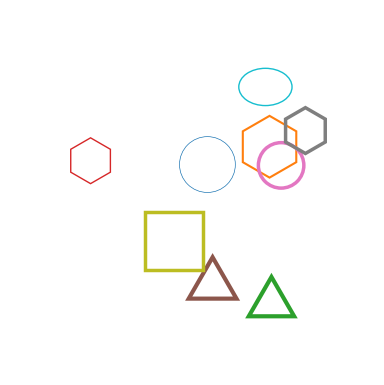[{"shape": "circle", "thickness": 0.5, "radius": 0.36, "center": [0.539, 0.573]}, {"shape": "hexagon", "thickness": 1.5, "radius": 0.4, "center": [0.7, 0.619]}, {"shape": "triangle", "thickness": 3, "radius": 0.34, "center": [0.705, 0.213]}, {"shape": "hexagon", "thickness": 1, "radius": 0.3, "center": [0.235, 0.583]}, {"shape": "triangle", "thickness": 3, "radius": 0.36, "center": [0.552, 0.26]}, {"shape": "circle", "thickness": 2.5, "radius": 0.3, "center": [0.73, 0.57]}, {"shape": "hexagon", "thickness": 2.5, "radius": 0.3, "center": [0.793, 0.661]}, {"shape": "square", "thickness": 2.5, "radius": 0.38, "center": [0.451, 0.373]}, {"shape": "oval", "thickness": 1, "radius": 0.35, "center": [0.689, 0.774]}]